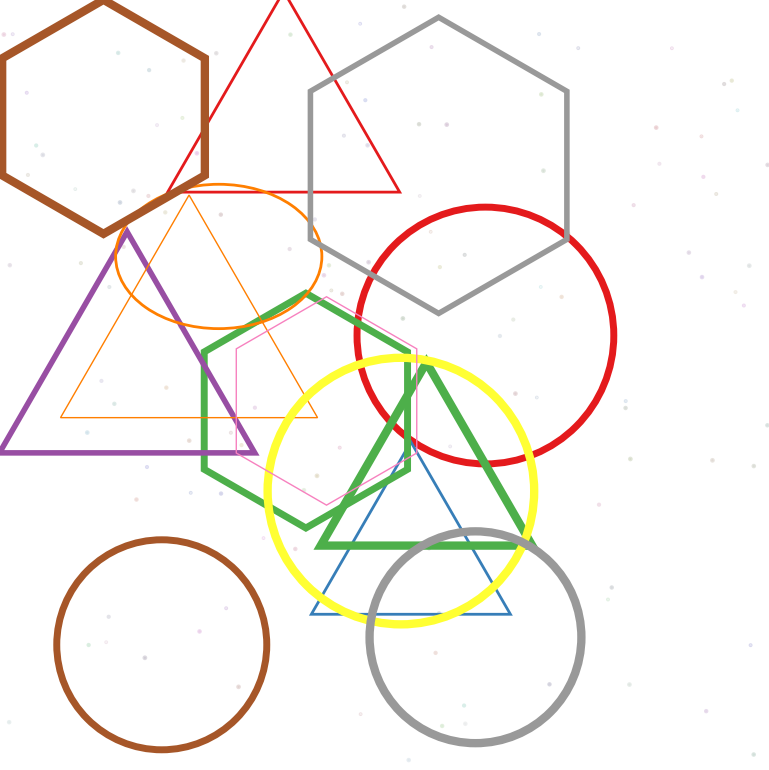[{"shape": "circle", "thickness": 2.5, "radius": 0.83, "center": [0.63, 0.564]}, {"shape": "triangle", "thickness": 1, "radius": 0.87, "center": [0.368, 0.837]}, {"shape": "triangle", "thickness": 1, "radius": 0.75, "center": [0.534, 0.277]}, {"shape": "triangle", "thickness": 3, "radius": 0.79, "center": [0.554, 0.371]}, {"shape": "hexagon", "thickness": 2.5, "radius": 0.76, "center": [0.397, 0.467]}, {"shape": "triangle", "thickness": 2, "radius": 0.96, "center": [0.165, 0.508]}, {"shape": "triangle", "thickness": 0.5, "radius": 0.96, "center": [0.246, 0.554]}, {"shape": "oval", "thickness": 1, "radius": 0.67, "center": [0.284, 0.667]}, {"shape": "circle", "thickness": 3, "radius": 0.87, "center": [0.521, 0.362]}, {"shape": "hexagon", "thickness": 3, "radius": 0.76, "center": [0.134, 0.848]}, {"shape": "circle", "thickness": 2.5, "radius": 0.68, "center": [0.21, 0.163]}, {"shape": "hexagon", "thickness": 0.5, "radius": 0.68, "center": [0.424, 0.479]}, {"shape": "hexagon", "thickness": 2, "radius": 0.96, "center": [0.57, 0.785]}, {"shape": "circle", "thickness": 3, "radius": 0.69, "center": [0.618, 0.172]}]